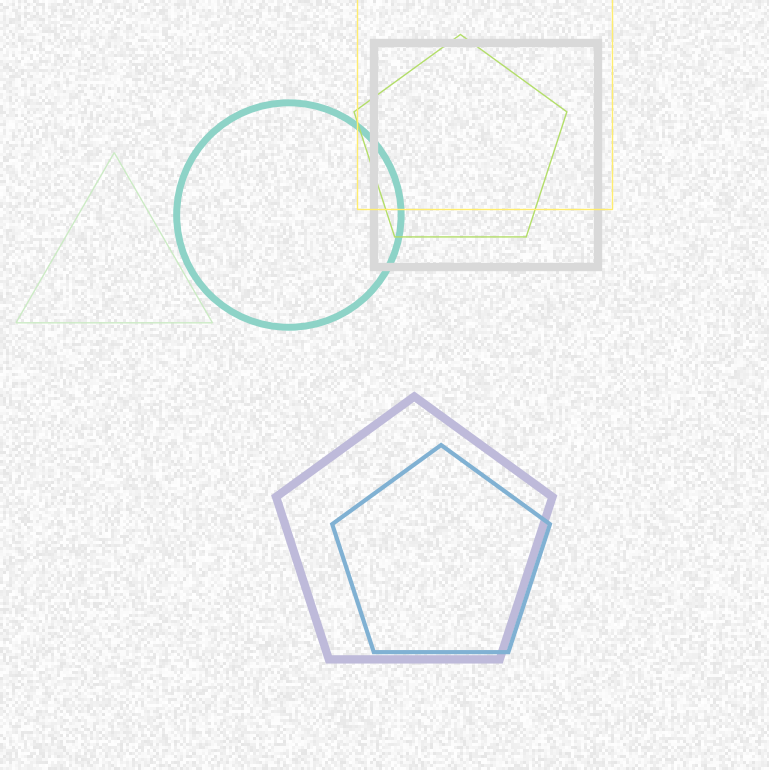[{"shape": "circle", "thickness": 2.5, "radius": 0.73, "center": [0.375, 0.721]}, {"shape": "pentagon", "thickness": 3, "radius": 0.94, "center": [0.538, 0.296]}, {"shape": "pentagon", "thickness": 1.5, "radius": 0.74, "center": [0.573, 0.273]}, {"shape": "pentagon", "thickness": 0.5, "radius": 0.73, "center": [0.598, 0.81]}, {"shape": "square", "thickness": 3, "radius": 0.73, "center": [0.631, 0.799]}, {"shape": "triangle", "thickness": 0.5, "radius": 0.74, "center": [0.148, 0.654]}, {"shape": "square", "thickness": 0.5, "radius": 0.83, "center": [0.63, 0.894]}]